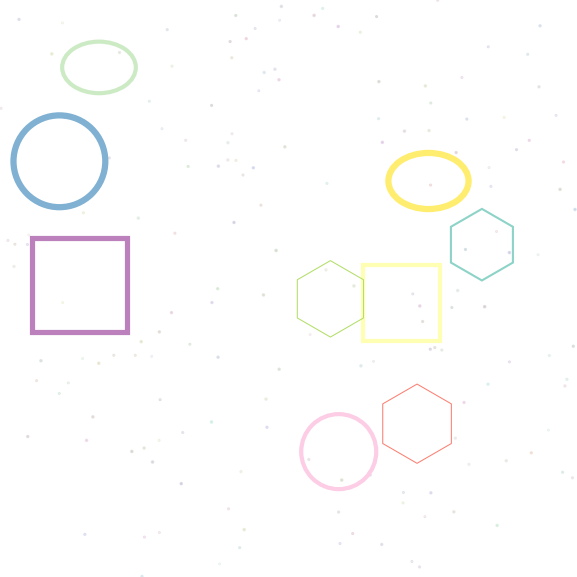[{"shape": "hexagon", "thickness": 1, "radius": 0.31, "center": [0.834, 0.575]}, {"shape": "square", "thickness": 2, "radius": 0.33, "center": [0.696, 0.474]}, {"shape": "hexagon", "thickness": 0.5, "radius": 0.34, "center": [0.722, 0.265]}, {"shape": "circle", "thickness": 3, "radius": 0.4, "center": [0.103, 0.72]}, {"shape": "hexagon", "thickness": 0.5, "radius": 0.33, "center": [0.572, 0.482]}, {"shape": "circle", "thickness": 2, "radius": 0.32, "center": [0.587, 0.217]}, {"shape": "square", "thickness": 2.5, "radius": 0.41, "center": [0.137, 0.505]}, {"shape": "oval", "thickness": 2, "radius": 0.32, "center": [0.171, 0.882]}, {"shape": "oval", "thickness": 3, "radius": 0.35, "center": [0.742, 0.686]}]